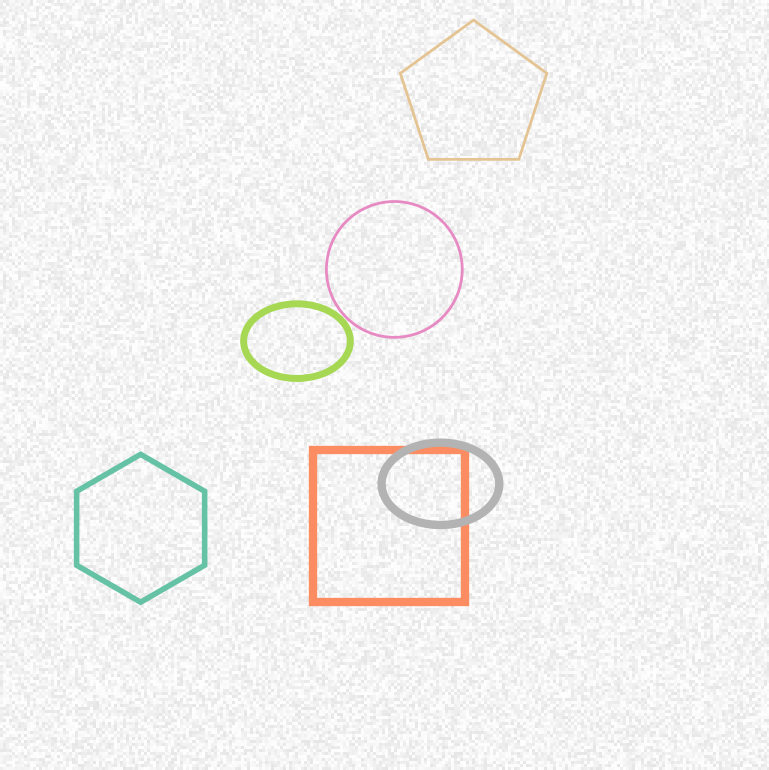[{"shape": "hexagon", "thickness": 2, "radius": 0.48, "center": [0.183, 0.314]}, {"shape": "square", "thickness": 3, "radius": 0.49, "center": [0.505, 0.317]}, {"shape": "circle", "thickness": 1, "radius": 0.44, "center": [0.512, 0.65]}, {"shape": "oval", "thickness": 2.5, "radius": 0.35, "center": [0.386, 0.557]}, {"shape": "pentagon", "thickness": 1, "radius": 0.5, "center": [0.615, 0.874]}, {"shape": "oval", "thickness": 3, "radius": 0.38, "center": [0.572, 0.372]}]